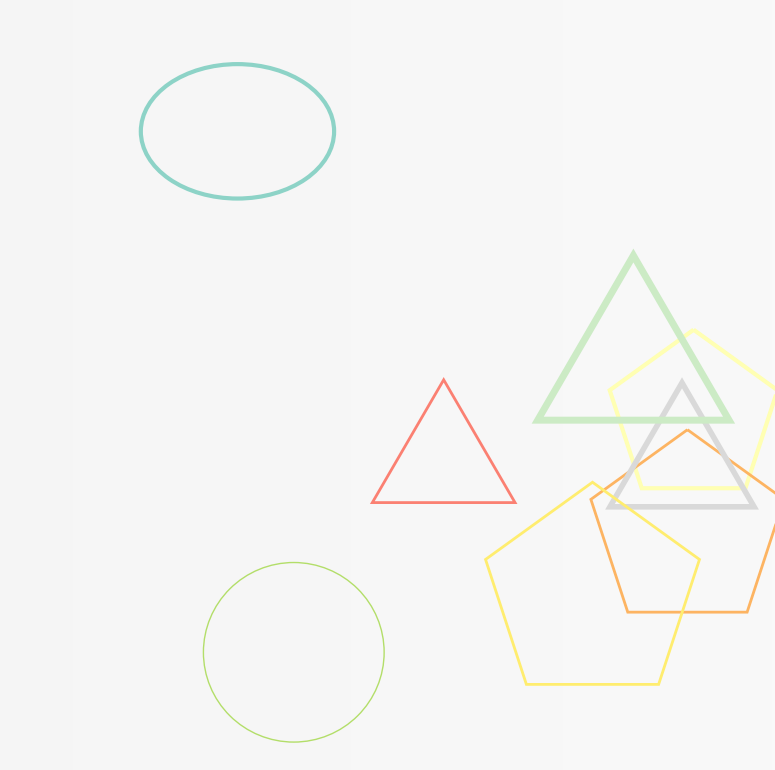[{"shape": "oval", "thickness": 1.5, "radius": 0.62, "center": [0.306, 0.829]}, {"shape": "pentagon", "thickness": 1.5, "radius": 0.57, "center": [0.895, 0.458]}, {"shape": "triangle", "thickness": 1, "radius": 0.53, "center": [0.572, 0.4]}, {"shape": "pentagon", "thickness": 1, "radius": 0.65, "center": [0.887, 0.311]}, {"shape": "circle", "thickness": 0.5, "radius": 0.58, "center": [0.379, 0.153]}, {"shape": "triangle", "thickness": 2, "radius": 0.54, "center": [0.88, 0.395]}, {"shape": "triangle", "thickness": 2.5, "radius": 0.71, "center": [0.817, 0.526]}, {"shape": "pentagon", "thickness": 1, "radius": 0.73, "center": [0.765, 0.229]}]